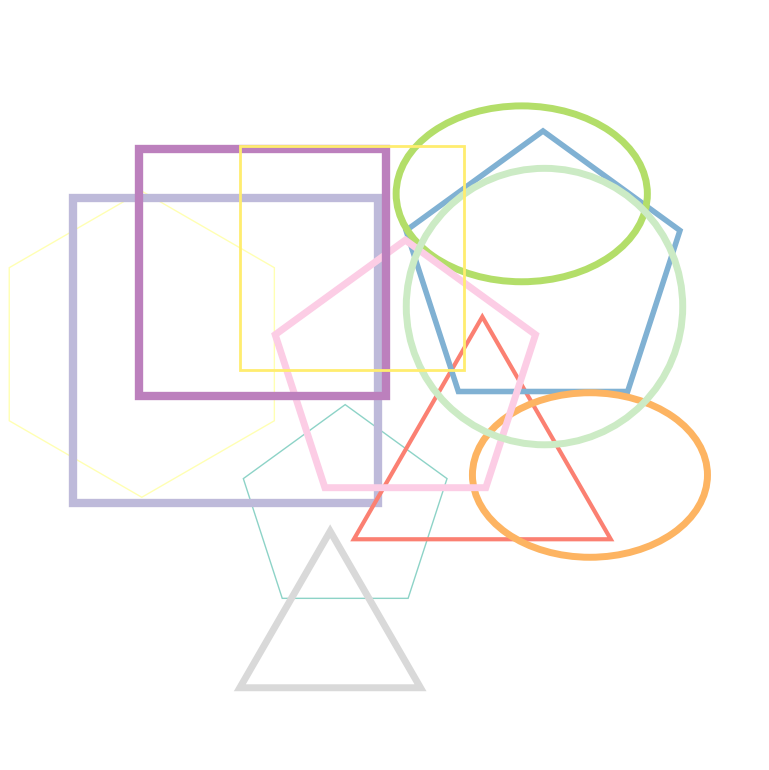[{"shape": "pentagon", "thickness": 0.5, "radius": 0.7, "center": [0.448, 0.335]}, {"shape": "hexagon", "thickness": 0.5, "radius": 0.99, "center": [0.184, 0.553]}, {"shape": "square", "thickness": 3, "radius": 0.99, "center": [0.293, 0.545]}, {"shape": "triangle", "thickness": 1.5, "radius": 0.96, "center": [0.626, 0.396]}, {"shape": "pentagon", "thickness": 2, "radius": 0.94, "center": [0.705, 0.643]}, {"shape": "oval", "thickness": 2.5, "radius": 0.76, "center": [0.766, 0.383]}, {"shape": "oval", "thickness": 2.5, "radius": 0.82, "center": [0.678, 0.748]}, {"shape": "pentagon", "thickness": 2.5, "radius": 0.89, "center": [0.526, 0.51]}, {"shape": "triangle", "thickness": 2.5, "radius": 0.68, "center": [0.429, 0.175]}, {"shape": "square", "thickness": 3, "radius": 0.8, "center": [0.341, 0.646]}, {"shape": "circle", "thickness": 2.5, "radius": 0.9, "center": [0.707, 0.602]}, {"shape": "square", "thickness": 1, "radius": 0.73, "center": [0.457, 0.665]}]